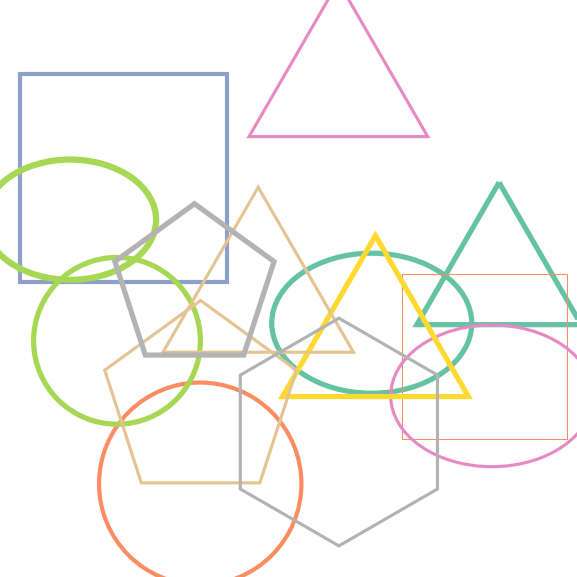[{"shape": "oval", "thickness": 2.5, "radius": 0.87, "center": [0.644, 0.439]}, {"shape": "triangle", "thickness": 2.5, "radius": 0.82, "center": [0.864, 0.519]}, {"shape": "circle", "thickness": 2, "radius": 0.88, "center": [0.347, 0.161]}, {"shape": "square", "thickness": 0.5, "radius": 0.71, "center": [0.839, 0.382]}, {"shape": "square", "thickness": 2, "radius": 0.9, "center": [0.214, 0.691]}, {"shape": "oval", "thickness": 1.5, "radius": 0.88, "center": [0.852, 0.314]}, {"shape": "triangle", "thickness": 1.5, "radius": 0.89, "center": [0.586, 0.852]}, {"shape": "oval", "thickness": 3, "radius": 0.74, "center": [0.122, 0.619]}, {"shape": "circle", "thickness": 2.5, "radius": 0.72, "center": [0.203, 0.409]}, {"shape": "triangle", "thickness": 2.5, "radius": 0.93, "center": [0.65, 0.405]}, {"shape": "triangle", "thickness": 1.5, "radius": 0.95, "center": [0.447, 0.484]}, {"shape": "pentagon", "thickness": 1.5, "radius": 0.87, "center": [0.347, 0.304]}, {"shape": "hexagon", "thickness": 1.5, "radius": 0.99, "center": [0.587, 0.251]}, {"shape": "pentagon", "thickness": 2.5, "radius": 0.72, "center": [0.337, 0.501]}]